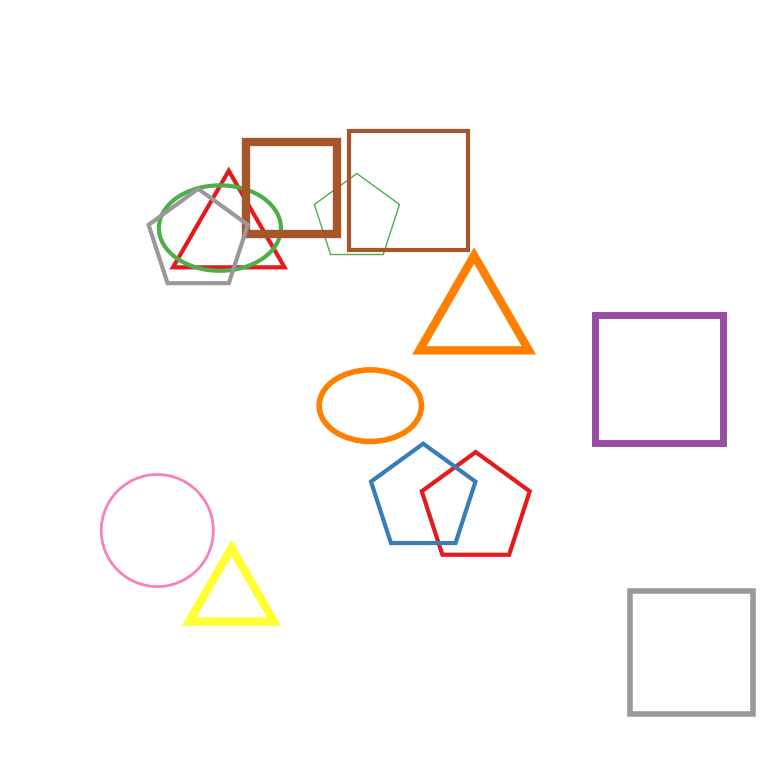[{"shape": "pentagon", "thickness": 1.5, "radius": 0.37, "center": [0.618, 0.339]}, {"shape": "triangle", "thickness": 1.5, "radius": 0.42, "center": [0.297, 0.695]}, {"shape": "pentagon", "thickness": 1.5, "radius": 0.36, "center": [0.55, 0.352]}, {"shape": "pentagon", "thickness": 0.5, "radius": 0.29, "center": [0.464, 0.716]}, {"shape": "oval", "thickness": 1.5, "radius": 0.4, "center": [0.286, 0.704]}, {"shape": "square", "thickness": 2.5, "radius": 0.41, "center": [0.856, 0.508]}, {"shape": "oval", "thickness": 2, "radius": 0.33, "center": [0.481, 0.473]}, {"shape": "triangle", "thickness": 3, "radius": 0.41, "center": [0.616, 0.586]}, {"shape": "triangle", "thickness": 3, "radius": 0.32, "center": [0.301, 0.225]}, {"shape": "square", "thickness": 1.5, "radius": 0.39, "center": [0.531, 0.752]}, {"shape": "square", "thickness": 3, "radius": 0.3, "center": [0.379, 0.756]}, {"shape": "circle", "thickness": 1, "radius": 0.36, "center": [0.204, 0.311]}, {"shape": "pentagon", "thickness": 1.5, "radius": 0.34, "center": [0.257, 0.687]}, {"shape": "square", "thickness": 2, "radius": 0.4, "center": [0.898, 0.153]}]